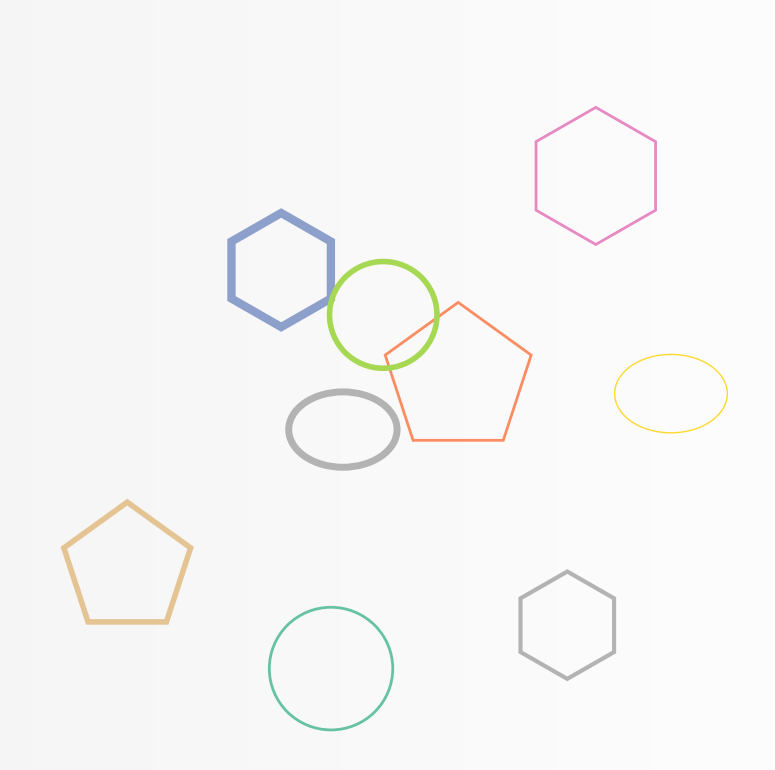[{"shape": "circle", "thickness": 1, "radius": 0.4, "center": [0.427, 0.132]}, {"shape": "pentagon", "thickness": 1, "radius": 0.5, "center": [0.591, 0.508]}, {"shape": "hexagon", "thickness": 3, "radius": 0.37, "center": [0.363, 0.649]}, {"shape": "hexagon", "thickness": 1, "radius": 0.45, "center": [0.769, 0.772]}, {"shape": "circle", "thickness": 2, "radius": 0.35, "center": [0.495, 0.591]}, {"shape": "oval", "thickness": 0.5, "radius": 0.36, "center": [0.866, 0.489]}, {"shape": "pentagon", "thickness": 2, "radius": 0.43, "center": [0.164, 0.262]}, {"shape": "oval", "thickness": 2.5, "radius": 0.35, "center": [0.442, 0.442]}, {"shape": "hexagon", "thickness": 1.5, "radius": 0.35, "center": [0.732, 0.188]}]